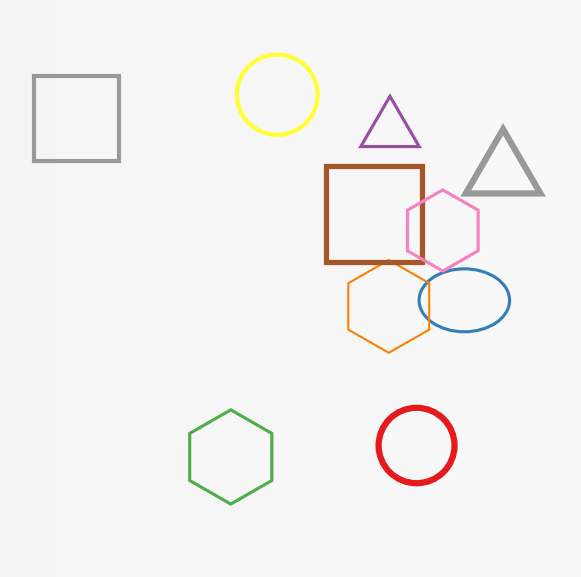[{"shape": "circle", "thickness": 3, "radius": 0.33, "center": [0.717, 0.228]}, {"shape": "oval", "thickness": 1.5, "radius": 0.39, "center": [0.799, 0.479]}, {"shape": "hexagon", "thickness": 1.5, "radius": 0.41, "center": [0.397, 0.208]}, {"shape": "triangle", "thickness": 1.5, "radius": 0.29, "center": [0.671, 0.774]}, {"shape": "hexagon", "thickness": 1, "radius": 0.4, "center": [0.669, 0.469]}, {"shape": "circle", "thickness": 2, "radius": 0.35, "center": [0.477, 0.835]}, {"shape": "square", "thickness": 2.5, "radius": 0.41, "center": [0.644, 0.628]}, {"shape": "hexagon", "thickness": 1.5, "radius": 0.35, "center": [0.762, 0.6]}, {"shape": "square", "thickness": 2, "radius": 0.37, "center": [0.132, 0.794]}, {"shape": "triangle", "thickness": 3, "radius": 0.37, "center": [0.866, 0.701]}]